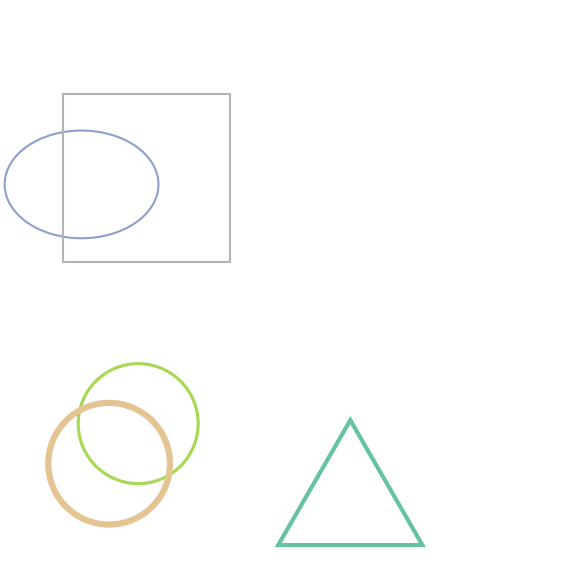[{"shape": "triangle", "thickness": 2, "radius": 0.72, "center": [0.607, 0.127]}, {"shape": "oval", "thickness": 1, "radius": 0.67, "center": [0.141, 0.68]}, {"shape": "circle", "thickness": 1.5, "radius": 0.52, "center": [0.239, 0.266]}, {"shape": "circle", "thickness": 3, "radius": 0.53, "center": [0.189, 0.196]}, {"shape": "square", "thickness": 1, "radius": 0.72, "center": [0.254, 0.691]}]